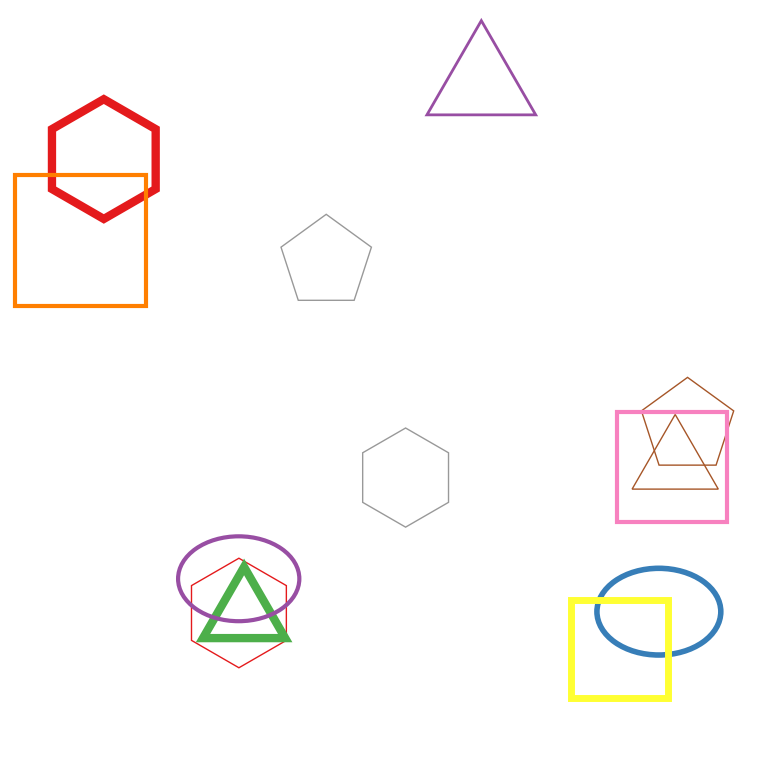[{"shape": "hexagon", "thickness": 3, "radius": 0.39, "center": [0.135, 0.793]}, {"shape": "hexagon", "thickness": 0.5, "radius": 0.36, "center": [0.31, 0.204]}, {"shape": "oval", "thickness": 2, "radius": 0.4, "center": [0.856, 0.206]}, {"shape": "triangle", "thickness": 3, "radius": 0.31, "center": [0.317, 0.202]}, {"shape": "oval", "thickness": 1.5, "radius": 0.39, "center": [0.31, 0.248]}, {"shape": "triangle", "thickness": 1, "radius": 0.41, "center": [0.625, 0.892]}, {"shape": "square", "thickness": 1.5, "radius": 0.43, "center": [0.105, 0.688]}, {"shape": "square", "thickness": 2.5, "radius": 0.32, "center": [0.804, 0.157]}, {"shape": "pentagon", "thickness": 0.5, "radius": 0.31, "center": [0.893, 0.447]}, {"shape": "triangle", "thickness": 0.5, "radius": 0.32, "center": [0.877, 0.397]}, {"shape": "square", "thickness": 1.5, "radius": 0.36, "center": [0.873, 0.393]}, {"shape": "pentagon", "thickness": 0.5, "radius": 0.31, "center": [0.424, 0.66]}, {"shape": "hexagon", "thickness": 0.5, "radius": 0.32, "center": [0.527, 0.38]}]